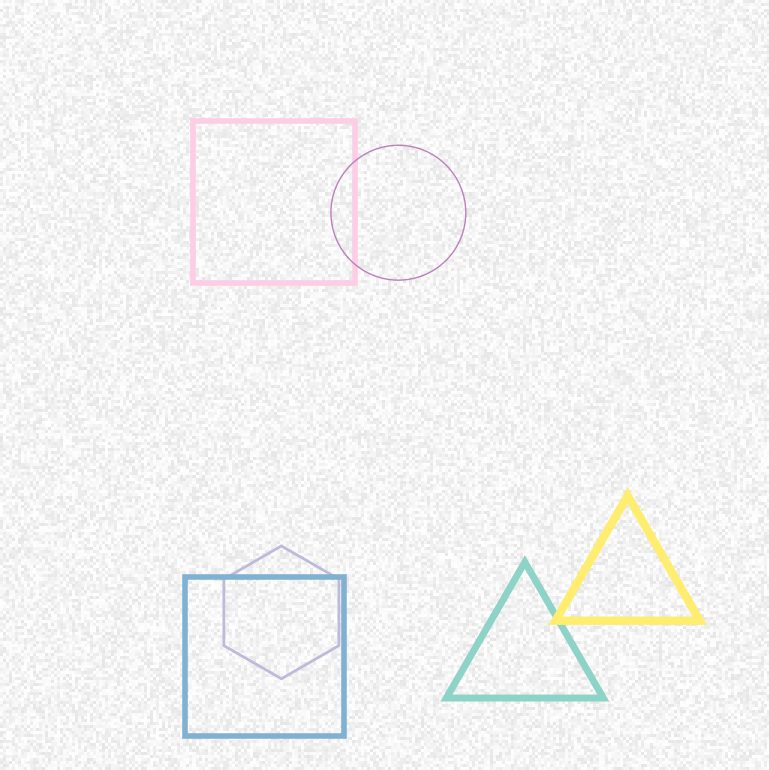[{"shape": "triangle", "thickness": 2.5, "radius": 0.59, "center": [0.682, 0.152]}, {"shape": "hexagon", "thickness": 1, "radius": 0.43, "center": [0.365, 0.205]}, {"shape": "square", "thickness": 2, "radius": 0.52, "center": [0.343, 0.147]}, {"shape": "square", "thickness": 2, "radius": 0.53, "center": [0.356, 0.738]}, {"shape": "circle", "thickness": 0.5, "radius": 0.44, "center": [0.517, 0.724]}, {"shape": "triangle", "thickness": 3, "radius": 0.54, "center": [0.815, 0.248]}]